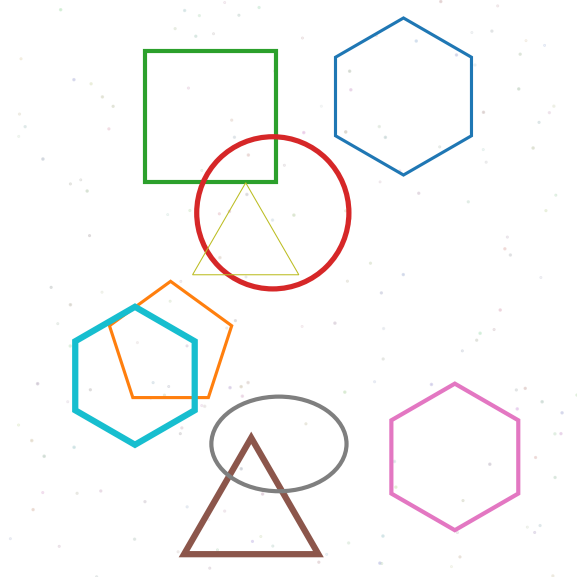[{"shape": "hexagon", "thickness": 1.5, "radius": 0.68, "center": [0.699, 0.832]}, {"shape": "pentagon", "thickness": 1.5, "radius": 0.56, "center": [0.295, 0.401]}, {"shape": "square", "thickness": 2, "radius": 0.57, "center": [0.364, 0.798]}, {"shape": "circle", "thickness": 2.5, "radius": 0.66, "center": [0.472, 0.631]}, {"shape": "triangle", "thickness": 3, "radius": 0.67, "center": [0.435, 0.107]}, {"shape": "hexagon", "thickness": 2, "radius": 0.63, "center": [0.788, 0.208]}, {"shape": "oval", "thickness": 2, "radius": 0.59, "center": [0.483, 0.23]}, {"shape": "triangle", "thickness": 0.5, "radius": 0.53, "center": [0.425, 0.576]}, {"shape": "hexagon", "thickness": 3, "radius": 0.6, "center": [0.234, 0.348]}]